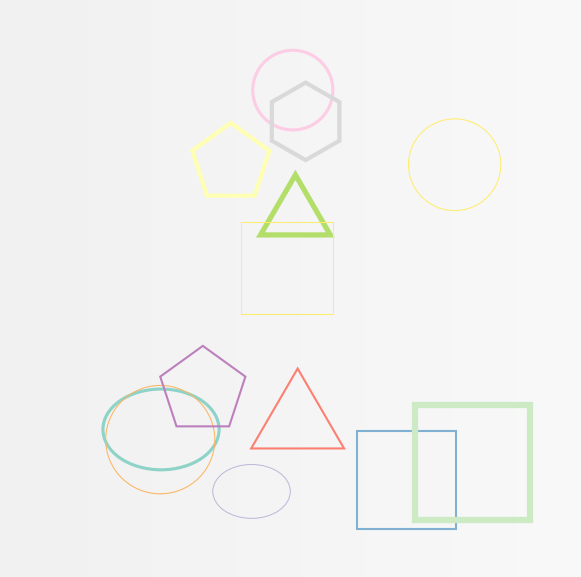[{"shape": "oval", "thickness": 1.5, "radius": 0.5, "center": [0.277, 0.256]}, {"shape": "pentagon", "thickness": 2, "radius": 0.35, "center": [0.397, 0.717]}, {"shape": "oval", "thickness": 0.5, "radius": 0.33, "center": [0.433, 0.148]}, {"shape": "triangle", "thickness": 1, "radius": 0.46, "center": [0.512, 0.269]}, {"shape": "square", "thickness": 1, "radius": 0.43, "center": [0.699, 0.169]}, {"shape": "circle", "thickness": 0.5, "radius": 0.47, "center": [0.276, 0.238]}, {"shape": "triangle", "thickness": 2.5, "radius": 0.35, "center": [0.508, 0.627]}, {"shape": "circle", "thickness": 1.5, "radius": 0.34, "center": [0.504, 0.843]}, {"shape": "hexagon", "thickness": 2, "radius": 0.34, "center": [0.526, 0.789]}, {"shape": "pentagon", "thickness": 1, "radius": 0.39, "center": [0.349, 0.323]}, {"shape": "square", "thickness": 3, "radius": 0.5, "center": [0.813, 0.198]}, {"shape": "circle", "thickness": 0.5, "radius": 0.4, "center": [0.782, 0.714]}, {"shape": "square", "thickness": 0.5, "radius": 0.4, "center": [0.494, 0.535]}]